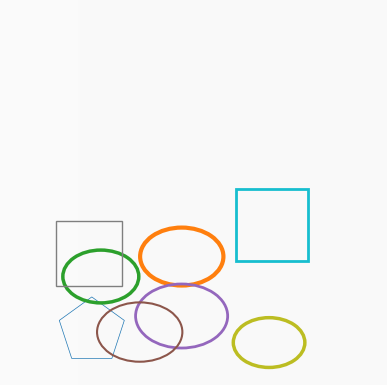[{"shape": "pentagon", "thickness": 0.5, "radius": 0.44, "center": [0.237, 0.14]}, {"shape": "oval", "thickness": 3, "radius": 0.54, "center": [0.469, 0.334]}, {"shape": "oval", "thickness": 2.5, "radius": 0.49, "center": [0.26, 0.282]}, {"shape": "oval", "thickness": 2, "radius": 0.59, "center": [0.469, 0.179]}, {"shape": "oval", "thickness": 1.5, "radius": 0.55, "center": [0.361, 0.138]}, {"shape": "square", "thickness": 1, "radius": 0.42, "center": [0.229, 0.342]}, {"shape": "oval", "thickness": 2.5, "radius": 0.46, "center": [0.694, 0.11]}, {"shape": "square", "thickness": 2, "radius": 0.46, "center": [0.703, 0.416]}]